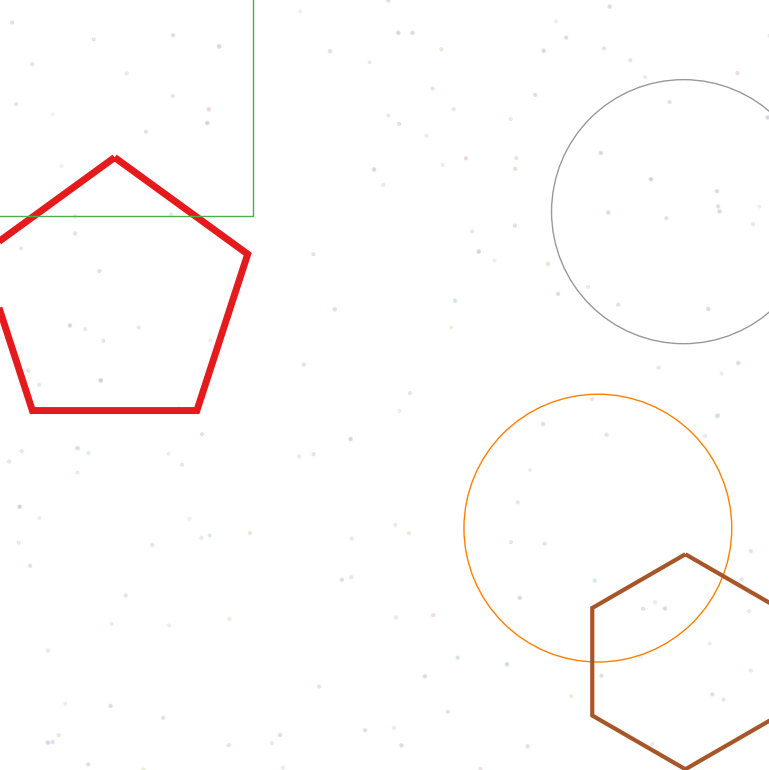[{"shape": "pentagon", "thickness": 2.5, "radius": 0.91, "center": [0.149, 0.614]}, {"shape": "square", "thickness": 0.5, "radius": 0.89, "center": [0.15, 0.897]}, {"shape": "circle", "thickness": 0.5, "radius": 0.87, "center": [0.776, 0.314]}, {"shape": "hexagon", "thickness": 1.5, "radius": 0.7, "center": [0.89, 0.141]}, {"shape": "circle", "thickness": 0.5, "radius": 0.86, "center": [0.888, 0.725]}]